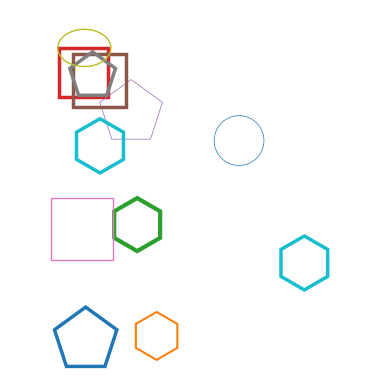[{"shape": "pentagon", "thickness": 2.5, "radius": 0.43, "center": [0.223, 0.117]}, {"shape": "circle", "thickness": 0.5, "radius": 0.32, "center": [0.621, 0.635]}, {"shape": "hexagon", "thickness": 1.5, "radius": 0.31, "center": [0.407, 0.127]}, {"shape": "hexagon", "thickness": 3, "radius": 0.34, "center": [0.356, 0.417]}, {"shape": "square", "thickness": 2.5, "radius": 0.32, "center": [0.217, 0.812]}, {"shape": "pentagon", "thickness": 0.5, "radius": 0.43, "center": [0.341, 0.708]}, {"shape": "square", "thickness": 2.5, "radius": 0.34, "center": [0.258, 0.791]}, {"shape": "square", "thickness": 1, "radius": 0.41, "center": [0.213, 0.405]}, {"shape": "pentagon", "thickness": 2.5, "radius": 0.31, "center": [0.241, 0.803]}, {"shape": "oval", "thickness": 1, "radius": 0.35, "center": [0.219, 0.875]}, {"shape": "hexagon", "thickness": 2.5, "radius": 0.35, "center": [0.26, 0.621]}, {"shape": "hexagon", "thickness": 2.5, "radius": 0.35, "center": [0.79, 0.317]}]